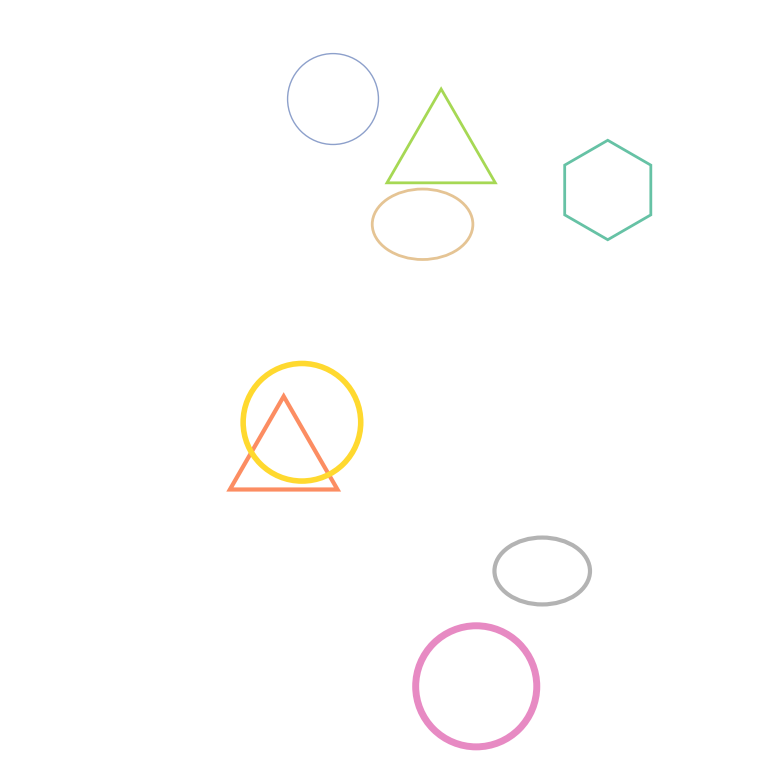[{"shape": "hexagon", "thickness": 1, "radius": 0.32, "center": [0.789, 0.753]}, {"shape": "triangle", "thickness": 1.5, "radius": 0.4, "center": [0.368, 0.405]}, {"shape": "circle", "thickness": 0.5, "radius": 0.3, "center": [0.432, 0.871]}, {"shape": "circle", "thickness": 2.5, "radius": 0.39, "center": [0.618, 0.109]}, {"shape": "triangle", "thickness": 1, "radius": 0.41, "center": [0.573, 0.803]}, {"shape": "circle", "thickness": 2, "radius": 0.38, "center": [0.392, 0.452]}, {"shape": "oval", "thickness": 1, "radius": 0.33, "center": [0.549, 0.709]}, {"shape": "oval", "thickness": 1.5, "radius": 0.31, "center": [0.704, 0.258]}]